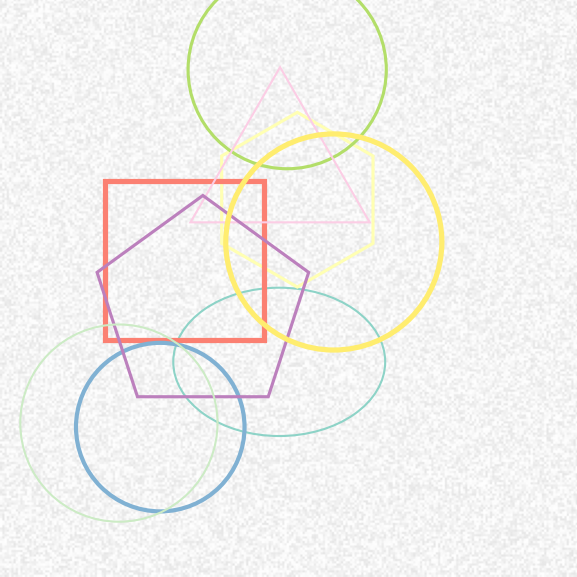[{"shape": "oval", "thickness": 1, "radius": 0.92, "center": [0.484, 0.373]}, {"shape": "hexagon", "thickness": 1.5, "radius": 0.76, "center": [0.515, 0.653]}, {"shape": "square", "thickness": 2.5, "radius": 0.69, "center": [0.319, 0.548]}, {"shape": "circle", "thickness": 2, "radius": 0.73, "center": [0.278, 0.26]}, {"shape": "circle", "thickness": 1.5, "radius": 0.86, "center": [0.497, 0.879]}, {"shape": "triangle", "thickness": 1, "radius": 0.9, "center": [0.485, 0.704]}, {"shape": "pentagon", "thickness": 1.5, "radius": 0.96, "center": [0.351, 0.468]}, {"shape": "circle", "thickness": 1, "radius": 0.85, "center": [0.206, 0.266]}, {"shape": "circle", "thickness": 2.5, "radius": 0.94, "center": [0.578, 0.58]}]